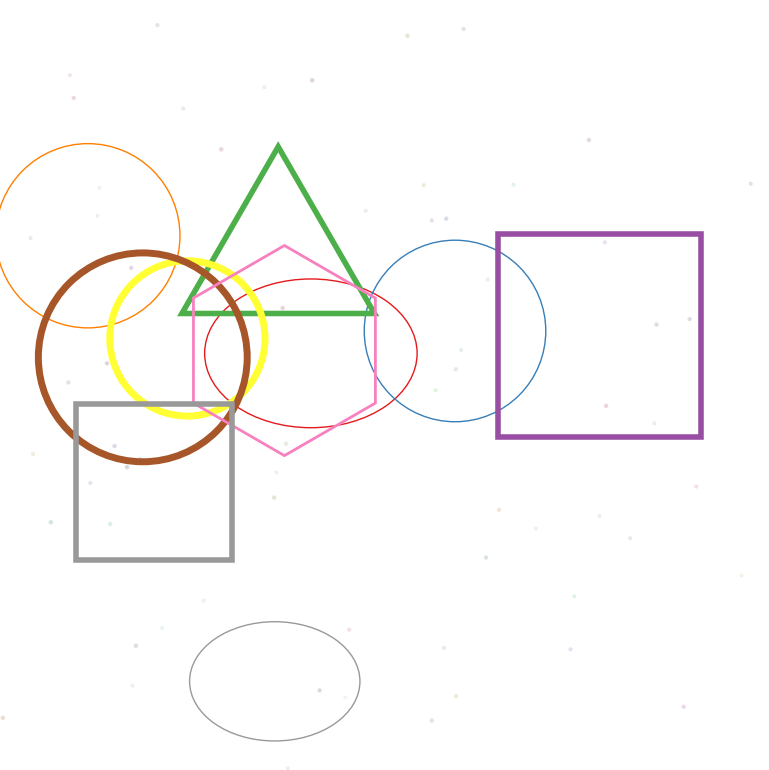[{"shape": "oval", "thickness": 0.5, "radius": 0.69, "center": [0.404, 0.541]}, {"shape": "circle", "thickness": 0.5, "radius": 0.59, "center": [0.591, 0.57]}, {"shape": "triangle", "thickness": 2, "radius": 0.72, "center": [0.361, 0.665]}, {"shape": "square", "thickness": 2, "radius": 0.66, "center": [0.779, 0.564]}, {"shape": "circle", "thickness": 0.5, "radius": 0.6, "center": [0.114, 0.694]}, {"shape": "circle", "thickness": 2.5, "radius": 0.5, "center": [0.243, 0.56]}, {"shape": "circle", "thickness": 2.5, "radius": 0.68, "center": [0.185, 0.536]}, {"shape": "hexagon", "thickness": 1, "radius": 0.68, "center": [0.369, 0.545]}, {"shape": "oval", "thickness": 0.5, "radius": 0.55, "center": [0.357, 0.115]}, {"shape": "square", "thickness": 2, "radius": 0.51, "center": [0.2, 0.374]}]